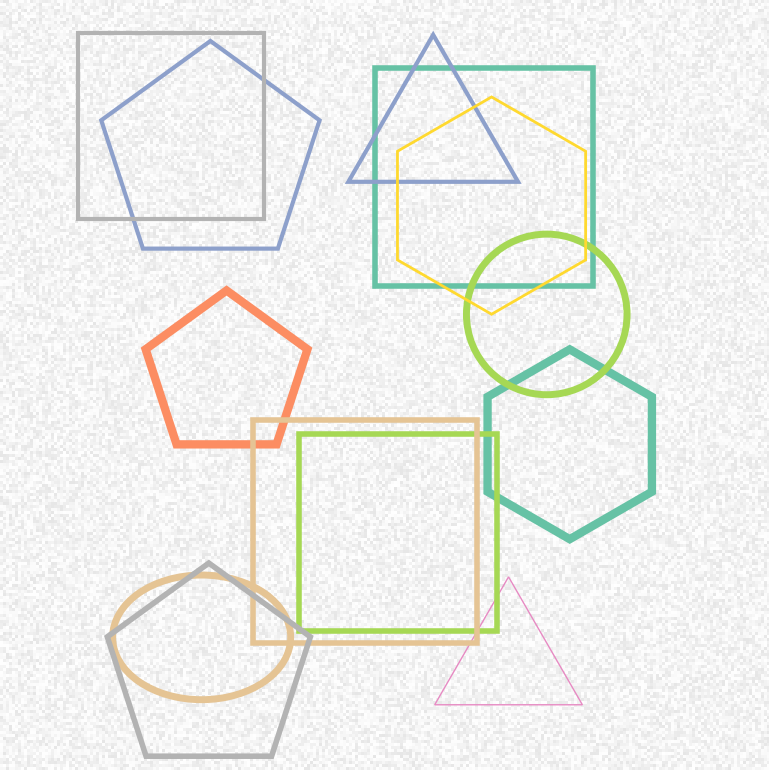[{"shape": "square", "thickness": 2, "radius": 0.71, "center": [0.628, 0.77]}, {"shape": "hexagon", "thickness": 3, "radius": 0.62, "center": [0.74, 0.423]}, {"shape": "pentagon", "thickness": 3, "radius": 0.55, "center": [0.294, 0.512]}, {"shape": "triangle", "thickness": 1.5, "radius": 0.64, "center": [0.563, 0.828]}, {"shape": "pentagon", "thickness": 1.5, "radius": 0.75, "center": [0.273, 0.798]}, {"shape": "triangle", "thickness": 0.5, "radius": 0.55, "center": [0.66, 0.14]}, {"shape": "square", "thickness": 2, "radius": 0.64, "center": [0.517, 0.308]}, {"shape": "circle", "thickness": 2.5, "radius": 0.52, "center": [0.71, 0.592]}, {"shape": "hexagon", "thickness": 1, "radius": 0.71, "center": [0.638, 0.733]}, {"shape": "oval", "thickness": 2.5, "radius": 0.58, "center": [0.262, 0.172]}, {"shape": "square", "thickness": 2, "radius": 0.73, "center": [0.474, 0.31]}, {"shape": "square", "thickness": 1.5, "radius": 0.6, "center": [0.222, 0.836]}, {"shape": "pentagon", "thickness": 2, "radius": 0.69, "center": [0.271, 0.13]}]